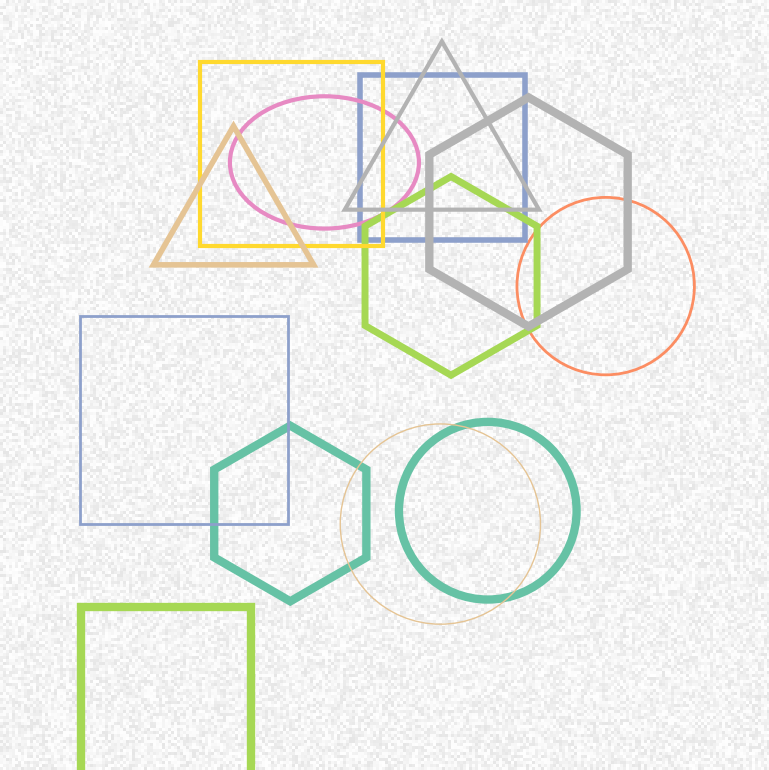[{"shape": "circle", "thickness": 3, "radius": 0.58, "center": [0.633, 0.337]}, {"shape": "hexagon", "thickness": 3, "radius": 0.57, "center": [0.377, 0.333]}, {"shape": "circle", "thickness": 1, "radius": 0.58, "center": [0.787, 0.628]}, {"shape": "square", "thickness": 2, "radius": 0.54, "center": [0.575, 0.796]}, {"shape": "square", "thickness": 1, "radius": 0.67, "center": [0.239, 0.454]}, {"shape": "oval", "thickness": 1.5, "radius": 0.61, "center": [0.421, 0.789]}, {"shape": "hexagon", "thickness": 2.5, "radius": 0.64, "center": [0.586, 0.642]}, {"shape": "square", "thickness": 3, "radius": 0.55, "center": [0.216, 0.102]}, {"shape": "square", "thickness": 1.5, "radius": 0.59, "center": [0.378, 0.8]}, {"shape": "circle", "thickness": 0.5, "radius": 0.65, "center": [0.572, 0.319]}, {"shape": "triangle", "thickness": 2, "radius": 0.6, "center": [0.303, 0.716]}, {"shape": "hexagon", "thickness": 3, "radius": 0.74, "center": [0.686, 0.725]}, {"shape": "triangle", "thickness": 1.5, "radius": 0.73, "center": [0.574, 0.801]}]